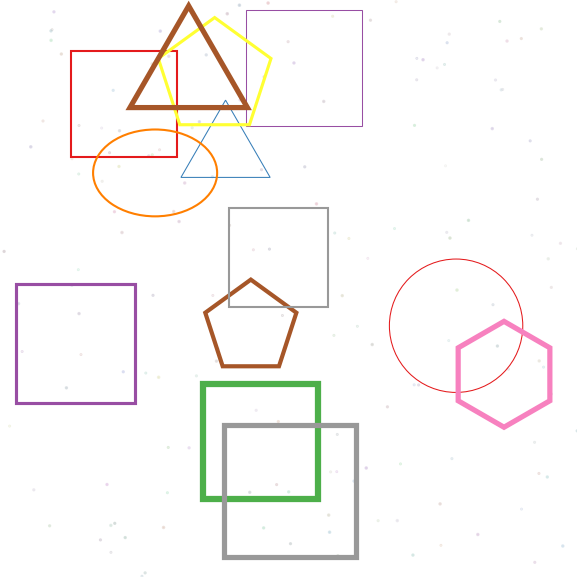[{"shape": "square", "thickness": 1, "radius": 0.46, "center": [0.214, 0.819]}, {"shape": "circle", "thickness": 0.5, "radius": 0.58, "center": [0.79, 0.435]}, {"shape": "triangle", "thickness": 0.5, "radius": 0.45, "center": [0.391, 0.737]}, {"shape": "square", "thickness": 3, "radius": 0.5, "center": [0.45, 0.234]}, {"shape": "square", "thickness": 0.5, "radius": 0.5, "center": [0.526, 0.881]}, {"shape": "square", "thickness": 1.5, "radius": 0.51, "center": [0.13, 0.404]}, {"shape": "oval", "thickness": 1, "radius": 0.54, "center": [0.269, 0.7]}, {"shape": "pentagon", "thickness": 1.5, "radius": 0.51, "center": [0.372, 0.866]}, {"shape": "triangle", "thickness": 2.5, "radius": 0.59, "center": [0.327, 0.872]}, {"shape": "pentagon", "thickness": 2, "radius": 0.41, "center": [0.434, 0.432]}, {"shape": "hexagon", "thickness": 2.5, "radius": 0.46, "center": [0.873, 0.351]}, {"shape": "square", "thickness": 1, "radius": 0.43, "center": [0.482, 0.554]}, {"shape": "square", "thickness": 2.5, "radius": 0.57, "center": [0.502, 0.149]}]